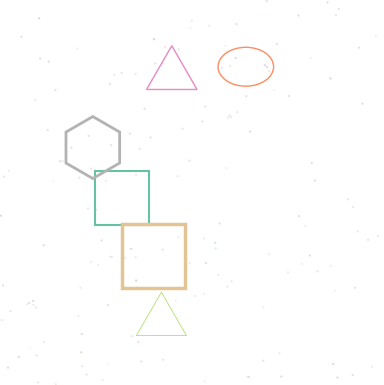[{"shape": "square", "thickness": 1.5, "radius": 0.35, "center": [0.316, 0.486]}, {"shape": "oval", "thickness": 1, "radius": 0.36, "center": [0.638, 0.827]}, {"shape": "triangle", "thickness": 1, "radius": 0.38, "center": [0.446, 0.805]}, {"shape": "triangle", "thickness": 0.5, "radius": 0.38, "center": [0.419, 0.166]}, {"shape": "square", "thickness": 2.5, "radius": 0.41, "center": [0.399, 0.336]}, {"shape": "hexagon", "thickness": 2, "radius": 0.4, "center": [0.241, 0.617]}]